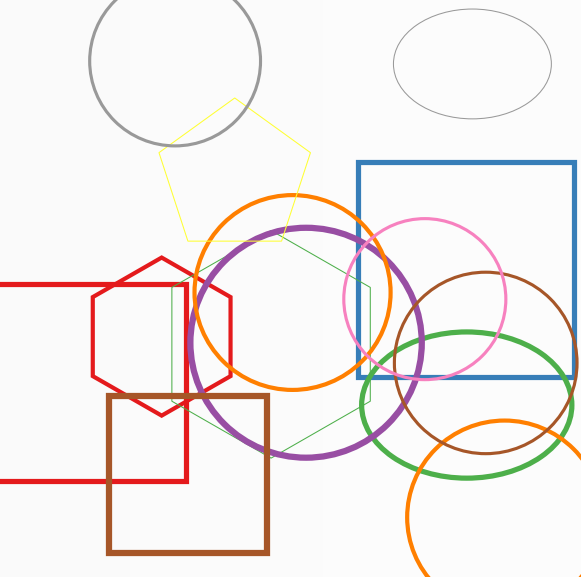[{"shape": "square", "thickness": 2.5, "radius": 0.85, "center": [0.149, 0.336]}, {"shape": "hexagon", "thickness": 2, "radius": 0.68, "center": [0.278, 0.416]}, {"shape": "square", "thickness": 2.5, "radius": 0.93, "center": [0.801, 0.532]}, {"shape": "oval", "thickness": 2.5, "radius": 0.9, "center": [0.803, 0.298]}, {"shape": "hexagon", "thickness": 0.5, "radius": 0.99, "center": [0.466, 0.403]}, {"shape": "circle", "thickness": 3, "radius": 1.0, "center": [0.527, 0.406]}, {"shape": "circle", "thickness": 2, "radius": 0.84, "center": [0.868, 0.103]}, {"shape": "circle", "thickness": 2, "radius": 0.84, "center": [0.503, 0.493]}, {"shape": "pentagon", "thickness": 0.5, "radius": 0.69, "center": [0.404, 0.692]}, {"shape": "square", "thickness": 3, "radius": 0.68, "center": [0.324, 0.178]}, {"shape": "circle", "thickness": 1.5, "radius": 0.79, "center": [0.836, 0.371]}, {"shape": "circle", "thickness": 1.5, "radius": 0.7, "center": [0.731, 0.481]}, {"shape": "circle", "thickness": 1.5, "radius": 0.73, "center": [0.301, 0.893]}, {"shape": "oval", "thickness": 0.5, "radius": 0.68, "center": [0.813, 0.888]}]